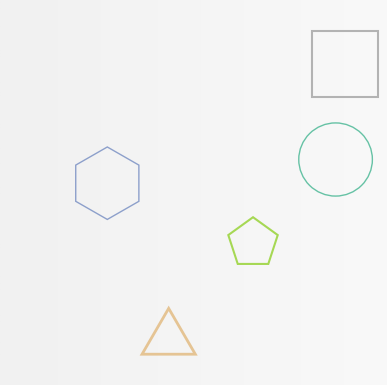[{"shape": "circle", "thickness": 1, "radius": 0.47, "center": [0.866, 0.586]}, {"shape": "hexagon", "thickness": 1, "radius": 0.47, "center": [0.277, 0.524]}, {"shape": "pentagon", "thickness": 1.5, "radius": 0.34, "center": [0.653, 0.369]}, {"shape": "triangle", "thickness": 2, "radius": 0.4, "center": [0.435, 0.12]}, {"shape": "square", "thickness": 1.5, "radius": 0.42, "center": [0.89, 0.833]}]